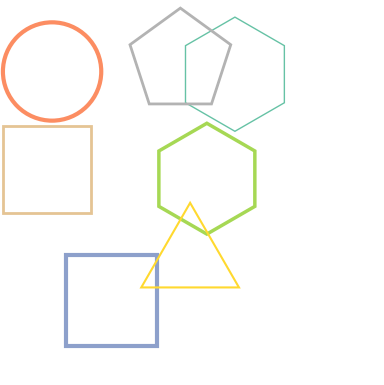[{"shape": "hexagon", "thickness": 1, "radius": 0.74, "center": [0.61, 0.807]}, {"shape": "circle", "thickness": 3, "radius": 0.64, "center": [0.135, 0.814]}, {"shape": "square", "thickness": 3, "radius": 0.59, "center": [0.29, 0.219]}, {"shape": "hexagon", "thickness": 2.5, "radius": 0.72, "center": [0.537, 0.536]}, {"shape": "triangle", "thickness": 1.5, "radius": 0.73, "center": [0.494, 0.327]}, {"shape": "square", "thickness": 2, "radius": 0.57, "center": [0.123, 0.559]}, {"shape": "pentagon", "thickness": 2, "radius": 0.69, "center": [0.469, 0.841]}]